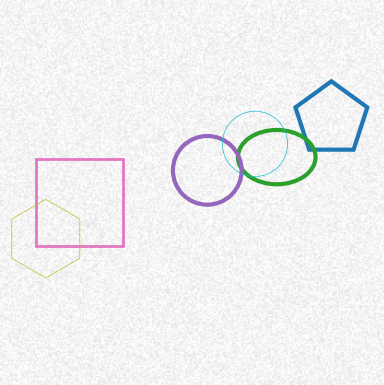[{"shape": "pentagon", "thickness": 3, "radius": 0.49, "center": [0.861, 0.691]}, {"shape": "oval", "thickness": 3, "radius": 0.5, "center": [0.719, 0.592]}, {"shape": "circle", "thickness": 3, "radius": 0.45, "center": [0.538, 0.558]}, {"shape": "square", "thickness": 2, "radius": 0.57, "center": [0.207, 0.474]}, {"shape": "hexagon", "thickness": 0.5, "radius": 0.51, "center": [0.119, 0.38]}, {"shape": "circle", "thickness": 0.5, "radius": 0.42, "center": [0.662, 0.626]}]